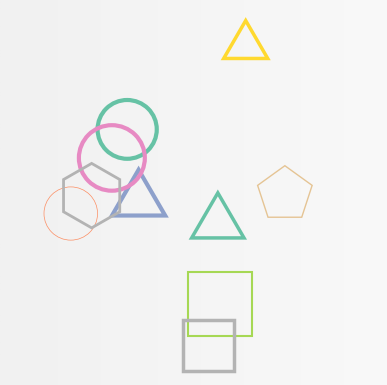[{"shape": "triangle", "thickness": 2.5, "radius": 0.39, "center": [0.562, 0.421]}, {"shape": "circle", "thickness": 3, "radius": 0.38, "center": [0.328, 0.664]}, {"shape": "circle", "thickness": 0.5, "radius": 0.35, "center": [0.183, 0.445]}, {"shape": "triangle", "thickness": 3, "radius": 0.4, "center": [0.358, 0.48]}, {"shape": "circle", "thickness": 3, "radius": 0.43, "center": [0.289, 0.59]}, {"shape": "square", "thickness": 1.5, "radius": 0.42, "center": [0.567, 0.21]}, {"shape": "triangle", "thickness": 2.5, "radius": 0.33, "center": [0.634, 0.881]}, {"shape": "pentagon", "thickness": 1, "radius": 0.37, "center": [0.735, 0.496]}, {"shape": "square", "thickness": 2.5, "radius": 0.33, "center": [0.538, 0.102]}, {"shape": "hexagon", "thickness": 2, "radius": 0.42, "center": [0.237, 0.492]}]